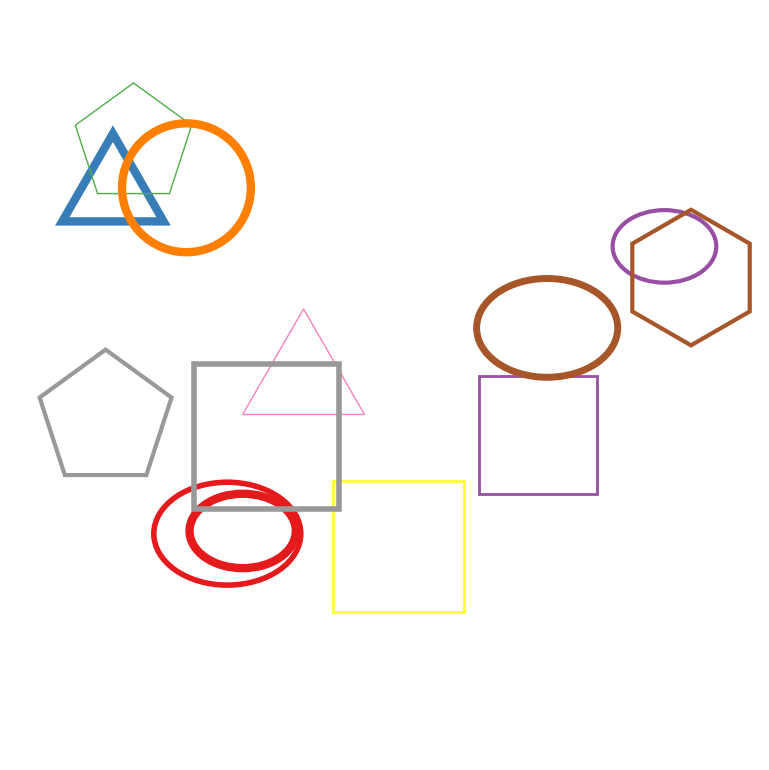[{"shape": "oval", "thickness": 3, "radius": 0.35, "center": [0.315, 0.31]}, {"shape": "oval", "thickness": 2, "radius": 0.48, "center": [0.295, 0.307]}, {"shape": "triangle", "thickness": 3, "radius": 0.38, "center": [0.147, 0.75]}, {"shape": "pentagon", "thickness": 0.5, "radius": 0.4, "center": [0.173, 0.813]}, {"shape": "oval", "thickness": 1.5, "radius": 0.34, "center": [0.863, 0.68]}, {"shape": "square", "thickness": 1, "radius": 0.38, "center": [0.699, 0.435]}, {"shape": "circle", "thickness": 3, "radius": 0.42, "center": [0.242, 0.756]}, {"shape": "square", "thickness": 1, "radius": 0.43, "center": [0.517, 0.29]}, {"shape": "oval", "thickness": 2.5, "radius": 0.46, "center": [0.711, 0.574]}, {"shape": "hexagon", "thickness": 1.5, "radius": 0.44, "center": [0.897, 0.64]}, {"shape": "triangle", "thickness": 0.5, "radius": 0.46, "center": [0.394, 0.507]}, {"shape": "square", "thickness": 2, "radius": 0.47, "center": [0.346, 0.433]}, {"shape": "pentagon", "thickness": 1.5, "radius": 0.45, "center": [0.137, 0.456]}]